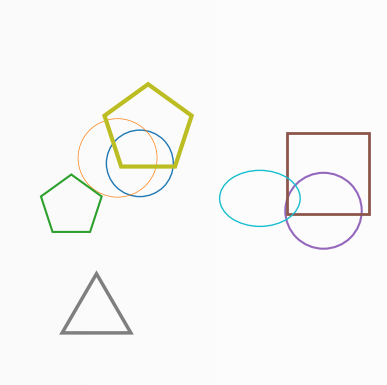[{"shape": "circle", "thickness": 1, "radius": 0.43, "center": [0.361, 0.576]}, {"shape": "circle", "thickness": 0.5, "radius": 0.51, "center": [0.303, 0.59]}, {"shape": "pentagon", "thickness": 1.5, "radius": 0.41, "center": [0.184, 0.464]}, {"shape": "circle", "thickness": 1.5, "radius": 0.49, "center": [0.835, 0.453]}, {"shape": "square", "thickness": 2, "radius": 0.53, "center": [0.846, 0.549]}, {"shape": "triangle", "thickness": 2.5, "radius": 0.51, "center": [0.249, 0.187]}, {"shape": "pentagon", "thickness": 3, "radius": 0.59, "center": [0.382, 0.663]}, {"shape": "oval", "thickness": 1, "radius": 0.52, "center": [0.671, 0.485]}]